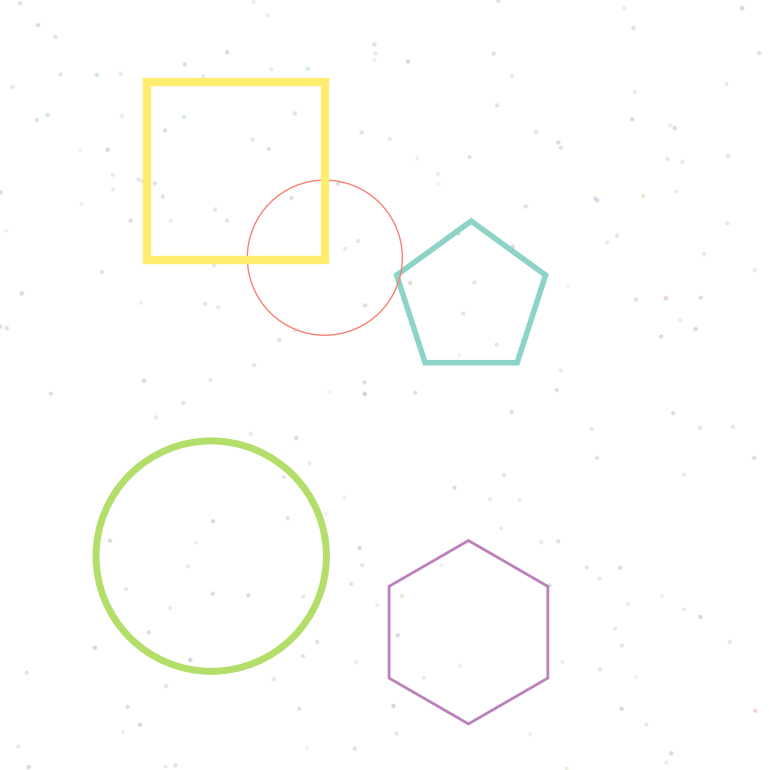[{"shape": "pentagon", "thickness": 2, "radius": 0.51, "center": [0.612, 0.611]}, {"shape": "circle", "thickness": 0.5, "radius": 0.5, "center": [0.422, 0.665]}, {"shape": "circle", "thickness": 2.5, "radius": 0.75, "center": [0.274, 0.278]}, {"shape": "hexagon", "thickness": 1, "radius": 0.6, "center": [0.608, 0.179]}, {"shape": "square", "thickness": 3, "radius": 0.58, "center": [0.307, 0.778]}]